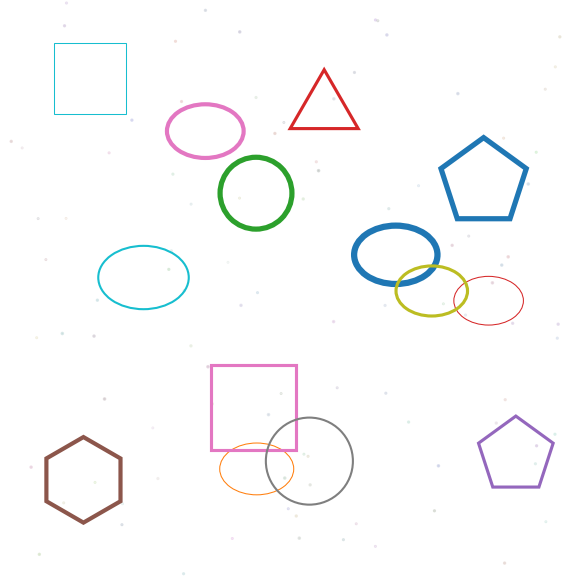[{"shape": "oval", "thickness": 3, "radius": 0.36, "center": [0.685, 0.558]}, {"shape": "pentagon", "thickness": 2.5, "radius": 0.39, "center": [0.837, 0.683]}, {"shape": "oval", "thickness": 0.5, "radius": 0.32, "center": [0.445, 0.187]}, {"shape": "circle", "thickness": 2.5, "radius": 0.31, "center": [0.443, 0.665]}, {"shape": "triangle", "thickness": 1.5, "radius": 0.34, "center": [0.561, 0.81]}, {"shape": "oval", "thickness": 0.5, "radius": 0.3, "center": [0.846, 0.478]}, {"shape": "pentagon", "thickness": 1.5, "radius": 0.34, "center": [0.893, 0.211]}, {"shape": "hexagon", "thickness": 2, "radius": 0.37, "center": [0.145, 0.168]}, {"shape": "oval", "thickness": 2, "radius": 0.33, "center": [0.355, 0.772]}, {"shape": "square", "thickness": 1.5, "radius": 0.37, "center": [0.439, 0.293]}, {"shape": "circle", "thickness": 1, "radius": 0.38, "center": [0.536, 0.201]}, {"shape": "oval", "thickness": 1.5, "radius": 0.31, "center": [0.748, 0.495]}, {"shape": "square", "thickness": 0.5, "radius": 0.31, "center": [0.156, 0.864]}, {"shape": "oval", "thickness": 1, "radius": 0.39, "center": [0.249, 0.519]}]